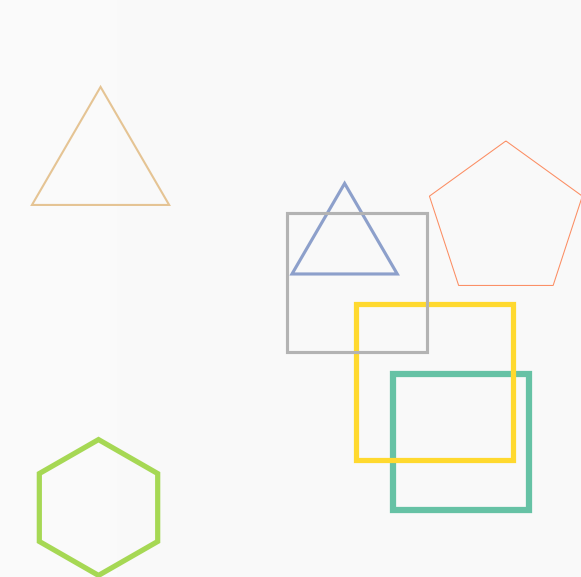[{"shape": "square", "thickness": 3, "radius": 0.59, "center": [0.794, 0.234]}, {"shape": "pentagon", "thickness": 0.5, "radius": 0.69, "center": [0.87, 0.617]}, {"shape": "triangle", "thickness": 1.5, "radius": 0.52, "center": [0.593, 0.577]}, {"shape": "hexagon", "thickness": 2.5, "radius": 0.59, "center": [0.169, 0.12]}, {"shape": "square", "thickness": 2.5, "radius": 0.68, "center": [0.748, 0.338]}, {"shape": "triangle", "thickness": 1, "radius": 0.68, "center": [0.173, 0.712]}, {"shape": "square", "thickness": 1.5, "radius": 0.6, "center": [0.615, 0.51]}]